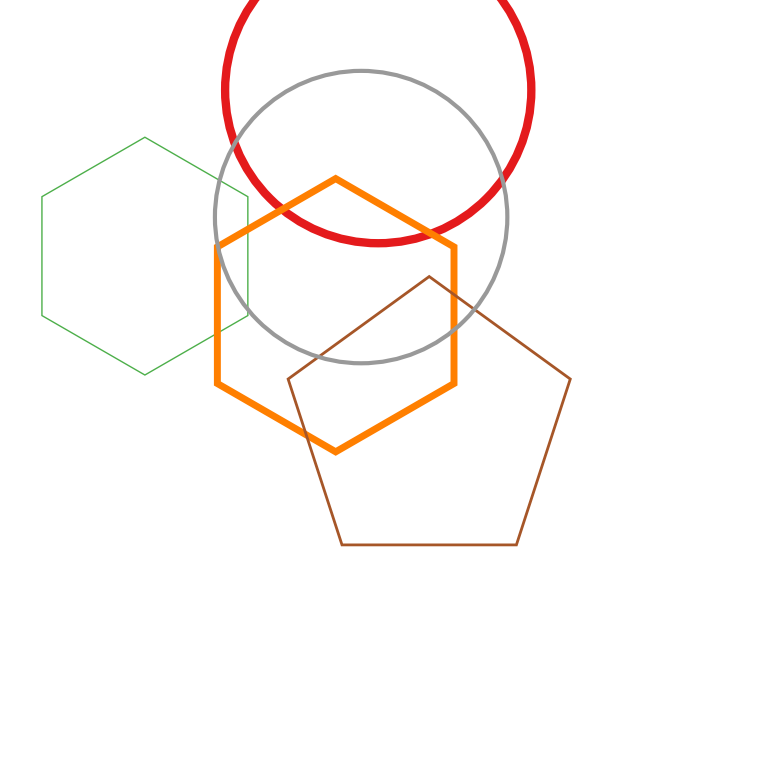[{"shape": "circle", "thickness": 3, "radius": 0.99, "center": [0.491, 0.883]}, {"shape": "hexagon", "thickness": 0.5, "radius": 0.77, "center": [0.188, 0.667]}, {"shape": "hexagon", "thickness": 2.5, "radius": 0.89, "center": [0.436, 0.591]}, {"shape": "pentagon", "thickness": 1, "radius": 0.96, "center": [0.557, 0.448]}, {"shape": "circle", "thickness": 1.5, "radius": 0.95, "center": [0.469, 0.718]}]